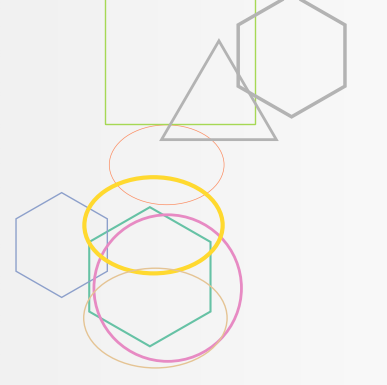[{"shape": "hexagon", "thickness": 1.5, "radius": 0.9, "center": [0.387, 0.281]}, {"shape": "oval", "thickness": 0.5, "radius": 0.74, "center": [0.43, 0.572]}, {"shape": "hexagon", "thickness": 1, "radius": 0.68, "center": [0.159, 0.364]}, {"shape": "circle", "thickness": 2, "radius": 0.95, "center": [0.433, 0.252]}, {"shape": "square", "thickness": 1, "radius": 0.97, "center": [0.466, 0.871]}, {"shape": "oval", "thickness": 3, "radius": 0.89, "center": [0.396, 0.415]}, {"shape": "oval", "thickness": 1, "radius": 0.93, "center": [0.401, 0.174]}, {"shape": "hexagon", "thickness": 2.5, "radius": 0.8, "center": [0.752, 0.856]}, {"shape": "triangle", "thickness": 2, "radius": 0.86, "center": [0.565, 0.723]}]